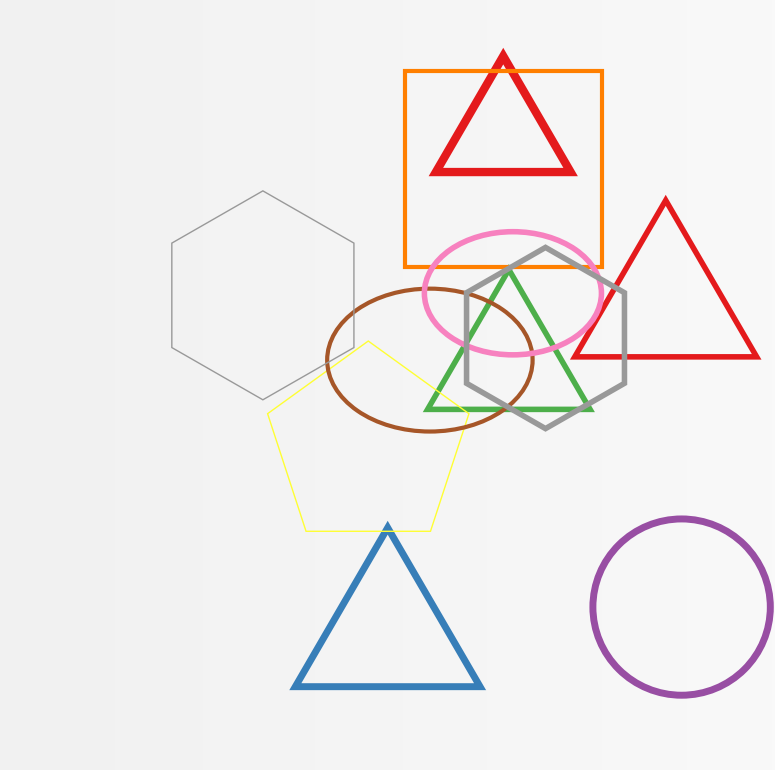[{"shape": "triangle", "thickness": 2, "radius": 0.68, "center": [0.859, 0.604]}, {"shape": "triangle", "thickness": 3, "radius": 0.5, "center": [0.649, 0.827]}, {"shape": "triangle", "thickness": 2.5, "radius": 0.69, "center": [0.5, 0.177]}, {"shape": "triangle", "thickness": 2, "radius": 0.61, "center": [0.657, 0.529]}, {"shape": "circle", "thickness": 2.5, "radius": 0.57, "center": [0.879, 0.212]}, {"shape": "square", "thickness": 1.5, "radius": 0.64, "center": [0.65, 0.781]}, {"shape": "pentagon", "thickness": 0.5, "radius": 0.68, "center": [0.475, 0.421]}, {"shape": "oval", "thickness": 1.5, "radius": 0.66, "center": [0.555, 0.532]}, {"shape": "oval", "thickness": 2, "radius": 0.57, "center": [0.662, 0.619]}, {"shape": "hexagon", "thickness": 0.5, "radius": 0.68, "center": [0.339, 0.616]}, {"shape": "hexagon", "thickness": 2, "radius": 0.59, "center": [0.704, 0.561]}]